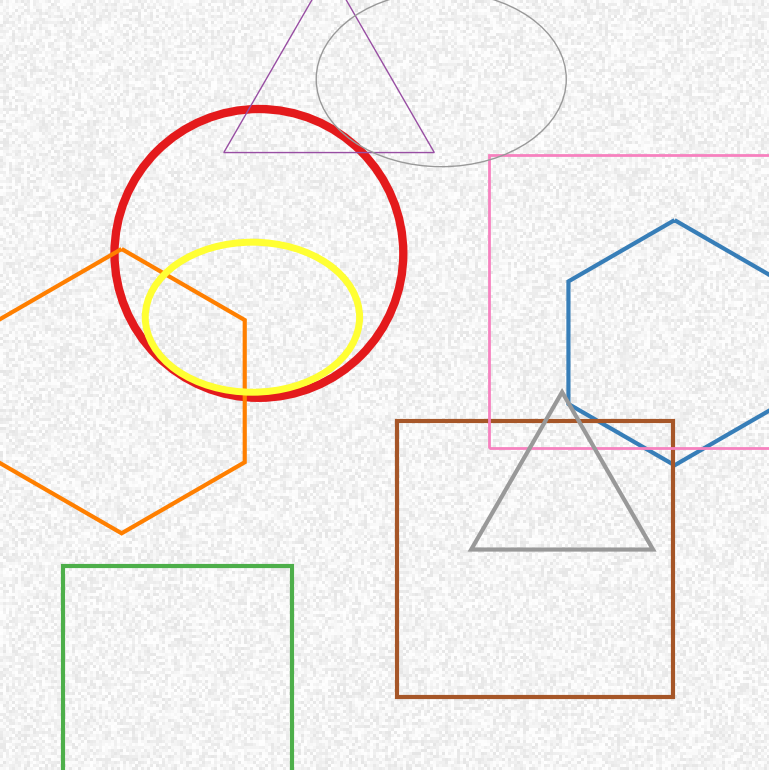[{"shape": "circle", "thickness": 3, "radius": 0.94, "center": [0.336, 0.671]}, {"shape": "hexagon", "thickness": 1.5, "radius": 0.8, "center": [0.876, 0.555]}, {"shape": "square", "thickness": 1.5, "radius": 0.74, "center": [0.231, 0.116]}, {"shape": "triangle", "thickness": 0.5, "radius": 0.79, "center": [0.427, 0.881]}, {"shape": "hexagon", "thickness": 1.5, "radius": 0.92, "center": [0.158, 0.492]}, {"shape": "oval", "thickness": 2.5, "radius": 0.7, "center": [0.328, 0.588]}, {"shape": "square", "thickness": 1.5, "radius": 0.9, "center": [0.695, 0.274]}, {"shape": "square", "thickness": 1, "radius": 0.95, "center": [0.825, 0.608]}, {"shape": "oval", "thickness": 0.5, "radius": 0.81, "center": [0.573, 0.897]}, {"shape": "triangle", "thickness": 1.5, "radius": 0.68, "center": [0.73, 0.354]}]